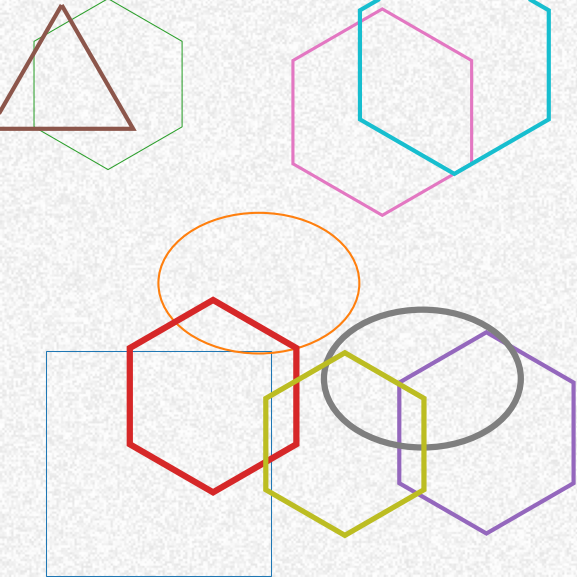[{"shape": "square", "thickness": 0.5, "radius": 0.98, "center": [0.275, 0.197]}, {"shape": "oval", "thickness": 1, "radius": 0.87, "center": [0.448, 0.509]}, {"shape": "hexagon", "thickness": 0.5, "radius": 0.74, "center": [0.187, 0.854]}, {"shape": "hexagon", "thickness": 3, "radius": 0.83, "center": [0.369, 0.313]}, {"shape": "hexagon", "thickness": 2, "radius": 0.87, "center": [0.842, 0.25]}, {"shape": "triangle", "thickness": 2, "radius": 0.71, "center": [0.107, 0.848]}, {"shape": "hexagon", "thickness": 1.5, "radius": 0.89, "center": [0.662, 0.805]}, {"shape": "oval", "thickness": 3, "radius": 0.85, "center": [0.731, 0.344]}, {"shape": "hexagon", "thickness": 2.5, "radius": 0.79, "center": [0.597, 0.23]}, {"shape": "hexagon", "thickness": 2, "radius": 0.94, "center": [0.787, 0.887]}]